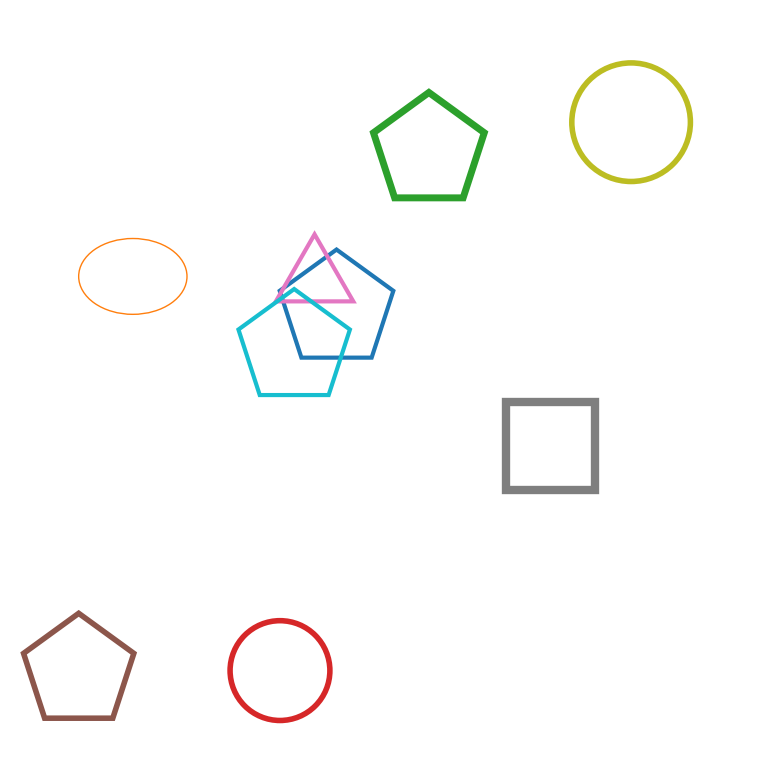[{"shape": "pentagon", "thickness": 1.5, "radius": 0.39, "center": [0.437, 0.598]}, {"shape": "oval", "thickness": 0.5, "radius": 0.35, "center": [0.173, 0.641]}, {"shape": "pentagon", "thickness": 2.5, "radius": 0.38, "center": [0.557, 0.804]}, {"shape": "circle", "thickness": 2, "radius": 0.32, "center": [0.364, 0.129]}, {"shape": "pentagon", "thickness": 2, "radius": 0.38, "center": [0.102, 0.128]}, {"shape": "triangle", "thickness": 1.5, "radius": 0.29, "center": [0.409, 0.638]}, {"shape": "square", "thickness": 3, "radius": 0.29, "center": [0.715, 0.42]}, {"shape": "circle", "thickness": 2, "radius": 0.38, "center": [0.82, 0.841]}, {"shape": "pentagon", "thickness": 1.5, "radius": 0.38, "center": [0.382, 0.549]}]